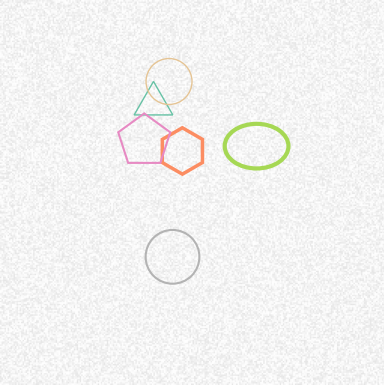[{"shape": "triangle", "thickness": 1, "radius": 0.29, "center": [0.399, 0.73]}, {"shape": "hexagon", "thickness": 2.5, "radius": 0.3, "center": [0.474, 0.608]}, {"shape": "pentagon", "thickness": 1.5, "radius": 0.36, "center": [0.375, 0.634]}, {"shape": "oval", "thickness": 3, "radius": 0.41, "center": [0.666, 0.62]}, {"shape": "circle", "thickness": 1, "radius": 0.3, "center": [0.439, 0.788]}, {"shape": "circle", "thickness": 1.5, "radius": 0.35, "center": [0.448, 0.333]}]